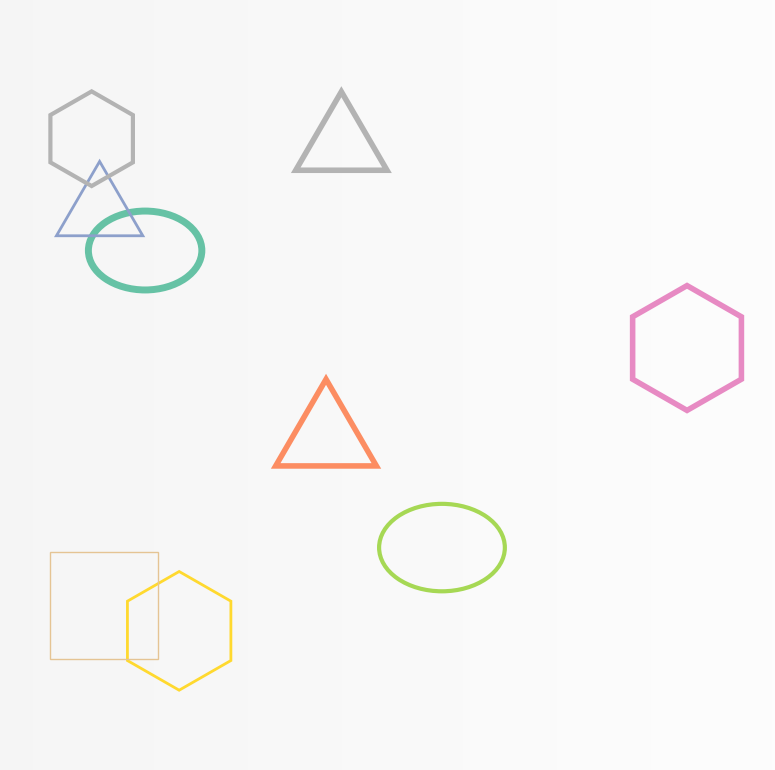[{"shape": "oval", "thickness": 2.5, "radius": 0.37, "center": [0.187, 0.675]}, {"shape": "triangle", "thickness": 2, "radius": 0.38, "center": [0.421, 0.432]}, {"shape": "triangle", "thickness": 1, "radius": 0.32, "center": [0.129, 0.726]}, {"shape": "hexagon", "thickness": 2, "radius": 0.41, "center": [0.886, 0.548]}, {"shape": "oval", "thickness": 1.5, "radius": 0.41, "center": [0.57, 0.289]}, {"shape": "hexagon", "thickness": 1, "radius": 0.39, "center": [0.231, 0.181]}, {"shape": "square", "thickness": 0.5, "radius": 0.35, "center": [0.134, 0.214]}, {"shape": "triangle", "thickness": 2, "radius": 0.34, "center": [0.44, 0.813]}, {"shape": "hexagon", "thickness": 1.5, "radius": 0.31, "center": [0.118, 0.82]}]